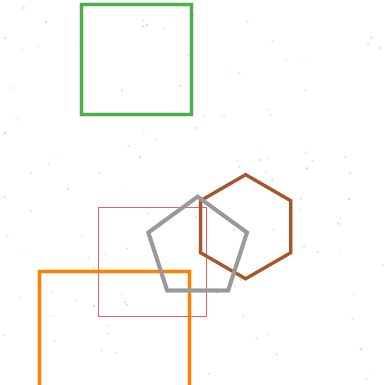[{"shape": "square", "thickness": 0.5, "radius": 0.71, "center": [0.395, 0.32]}, {"shape": "square", "thickness": 2.5, "radius": 0.71, "center": [0.352, 0.848]}, {"shape": "square", "thickness": 2.5, "radius": 0.97, "center": [0.295, 0.102]}, {"shape": "hexagon", "thickness": 2.5, "radius": 0.68, "center": [0.638, 0.411]}, {"shape": "pentagon", "thickness": 3, "radius": 0.67, "center": [0.513, 0.354]}]